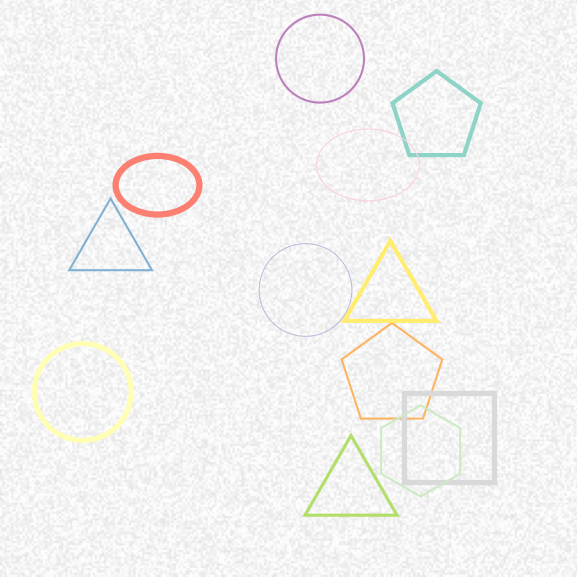[{"shape": "pentagon", "thickness": 2, "radius": 0.4, "center": [0.756, 0.796]}, {"shape": "circle", "thickness": 2.5, "radius": 0.42, "center": [0.143, 0.32]}, {"shape": "circle", "thickness": 0.5, "radius": 0.4, "center": [0.529, 0.497]}, {"shape": "oval", "thickness": 3, "radius": 0.36, "center": [0.273, 0.678]}, {"shape": "triangle", "thickness": 1, "radius": 0.41, "center": [0.192, 0.573]}, {"shape": "pentagon", "thickness": 1, "radius": 0.46, "center": [0.679, 0.348]}, {"shape": "triangle", "thickness": 1.5, "radius": 0.46, "center": [0.608, 0.153]}, {"shape": "oval", "thickness": 0.5, "radius": 0.44, "center": [0.637, 0.713]}, {"shape": "square", "thickness": 2.5, "radius": 0.39, "center": [0.777, 0.241]}, {"shape": "circle", "thickness": 1, "radius": 0.38, "center": [0.554, 0.898]}, {"shape": "hexagon", "thickness": 1, "radius": 0.4, "center": [0.728, 0.218]}, {"shape": "triangle", "thickness": 2, "radius": 0.46, "center": [0.676, 0.49]}]